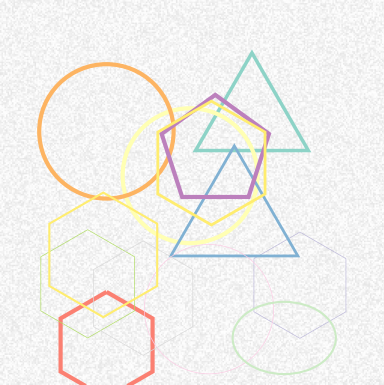[{"shape": "triangle", "thickness": 2.5, "radius": 0.85, "center": [0.654, 0.694]}, {"shape": "circle", "thickness": 3, "radius": 0.88, "center": [0.494, 0.544]}, {"shape": "hexagon", "thickness": 0.5, "radius": 0.69, "center": [0.779, 0.259]}, {"shape": "hexagon", "thickness": 3, "radius": 0.69, "center": [0.277, 0.104]}, {"shape": "triangle", "thickness": 2, "radius": 0.95, "center": [0.609, 0.43]}, {"shape": "circle", "thickness": 3, "radius": 0.87, "center": [0.276, 0.659]}, {"shape": "hexagon", "thickness": 0.5, "radius": 0.7, "center": [0.228, 0.263]}, {"shape": "circle", "thickness": 0.5, "radius": 0.84, "center": [0.543, 0.197]}, {"shape": "hexagon", "thickness": 0.5, "radius": 0.74, "center": [0.372, 0.226]}, {"shape": "pentagon", "thickness": 3, "radius": 0.73, "center": [0.559, 0.607]}, {"shape": "oval", "thickness": 1.5, "radius": 0.67, "center": [0.738, 0.122]}, {"shape": "hexagon", "thickness": 1.5, "radius": 0.81, "center": [0.268, 0.338]}, {"shape": "hexagon", "thickness": 2, "radius": 0.8, "center": [0.549, 0.577]}]